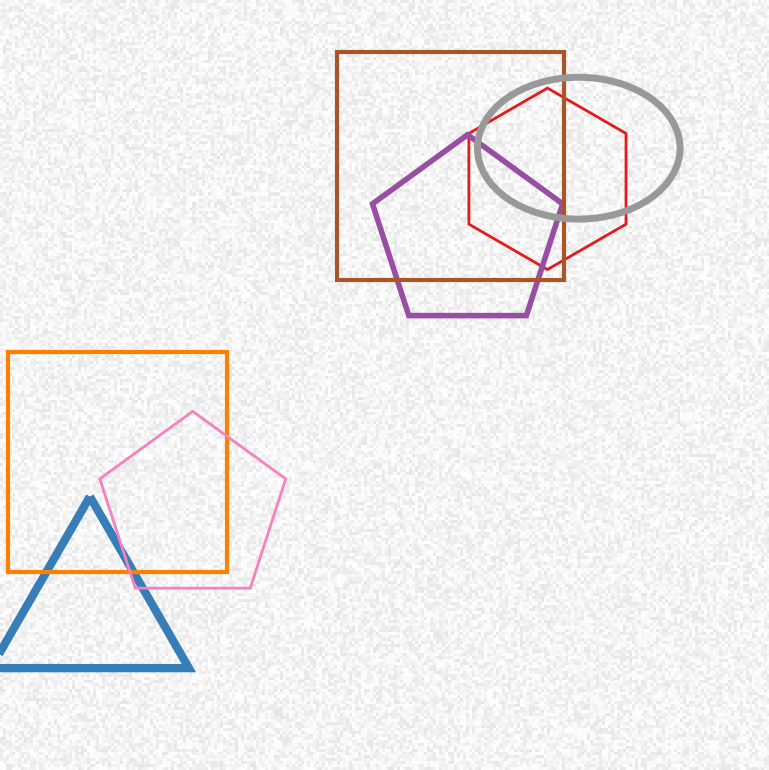[{"shape": "hexagon", "thickness": 1, "radius": 0.59, "center": [0.711, 0.768]}, {"shape": "triangle", "thickness": 3, "radius": 0.74, "center": [0.117, 0.207]}, {"shape": "pentagon", "thickness": 2, "radius": 0.65, "center": [0.607, 0.695]}, {"shape": "square", "thickness": 1.5, "radius": 0.71, "center": [0.153, 0.4]}, {"shape": "square", "thickness": 1.5, "radius": 0.74, "center": [0.585, 0.784]}, {"shape": "pentagon", "thickness": 1, "radius": 0.63, "center": [0.25, 0.339]}, {"shape": "oval", "thickness": 2.5, "radius": 0.66, "center": [0.752, 0.808]}]